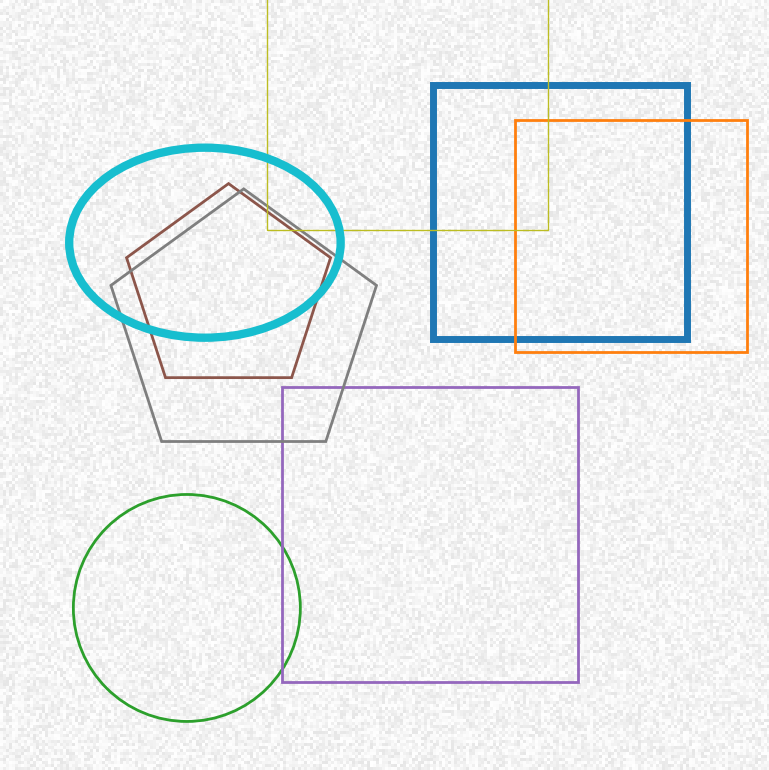[{"shape": "square", "thickness": 2.5, "radius": 0.82, "center": [0.728, 0.725]}, {"shape": "square", "thickness": 1, "radius": 0.75, "center": [0.82, 0.694]}, {"shape": "circle", "thickness": 1, "radius": 0.74, "center": [0.243, 0.21]}, {"shape": "square", "thickness": 1, "radius": 0.96, "center": [0.558, 0.306]}, {"shape": "pentagon", "thickness": 1, "radius": 0.7, "center": [0.297, 0.622]}, {"shape": "pentagon", "thickness": 1, "radius": 0.91, "center": [0.317, 0.573]}, {"shape": "square", "thickness": 0.5, "radius": 0.91, "center": [0.53, 0.884]}, {"shape": "oval", "thickness": 3, "radius": 0.88, "center": [0.266, 0.685]}]